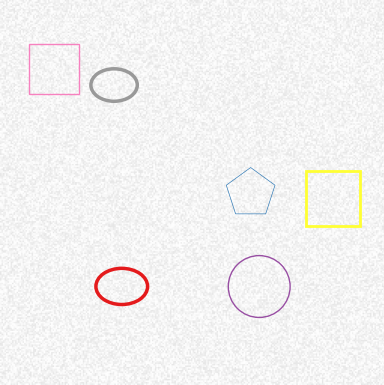[{"shape": "oval", "thickness": 2.5, "radius": 0.34, "center": [0.316, 0.256]}, {"shape": "pentagon", "thickness": 0.5, "radius": 0.33, "center": [0.651, 0.498]}, {"shape": "circle", "thickness": 1, "radius": 0.4, "center": [0.673, 0.256]}, {"shape": "square", "thickness": 2, "radius": 0.35, "center": [0.866, 0.485]}, {"shape": "square", "thickness": 1, "radius": 0.33, "center": [0.14, 0.821]}, {"shape": "oval", "thickness": 2.5, "radius": 0.3, "center": [0.296, 0.779]}]